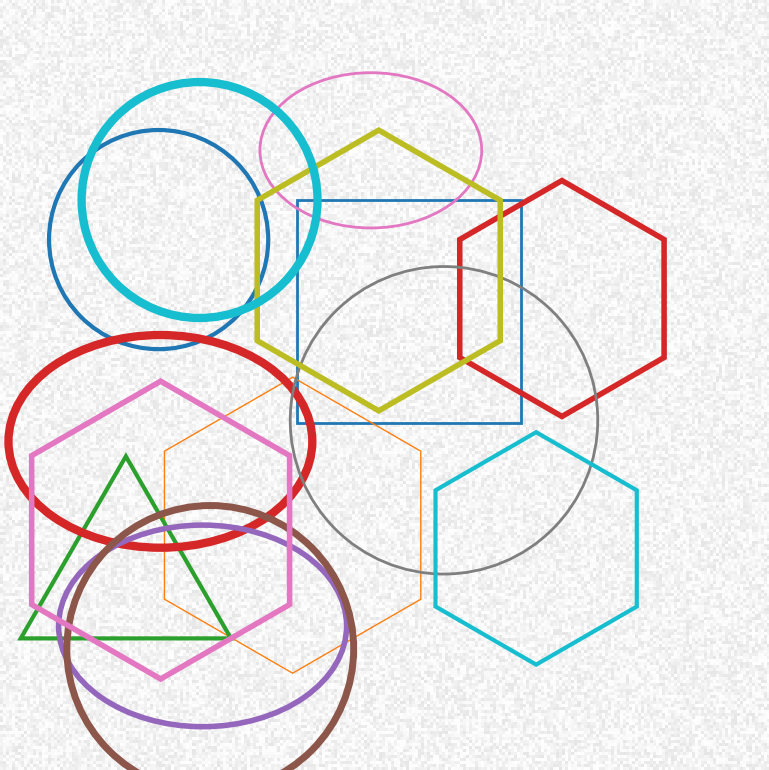[{"shape": "circle", "thickness": 1.5, "radius": 0.71, "center": [0.206, 0.689]}, {"shape": "square", "thickness": 1, "radius": 0.72, "center": [0.531, 0.596]}, {"shape": "hexagon", "thickness": 0.5, "radius": 0.96, "center": [0.38, 0.318]}, {"shape": "triangle", "thickness": 1.5, "radius": 0.79, "center": [0.163, 0.25]}, {"shape": "oval", "thickness": 3, "radius": 0.99, "center": [0.208, 0.427]}, {"shape": "hexagon", "thickness": 2, "radius": 0.77, "center": [0.73, 0.612]}, {"shape": "oval", "thickness": 2, "radius": 0.94, "center": [0.263, 0.187]}, {"shape": "circle", "thickness": 2.5, "radius": 0.93, "center": [0.273, 0.157]}, {"shape": "hexagon", "thickness": 2, "radius": 0.97, "center": [0.209, 0.312]}, {"shape": "oval", "thickness": 1, "radius": 0.72, "center": [0.482, 0.805]}, {"shape": "circle", "thickness": 1, "radius": 1.0, "center": [0.577, 0.454]}, {"shape": "hexagon", "thickness": 2, "radius": 0.91, "center": [0.492, 0.649]}, {"shape": "hexagon", "thickness": 1.5, "radius": 0.75, "center": [0.696, 0.288]}, {"shape": "circle", "thickness": 3, "radius": 0.77, "center": [0.259, 0.74]}]